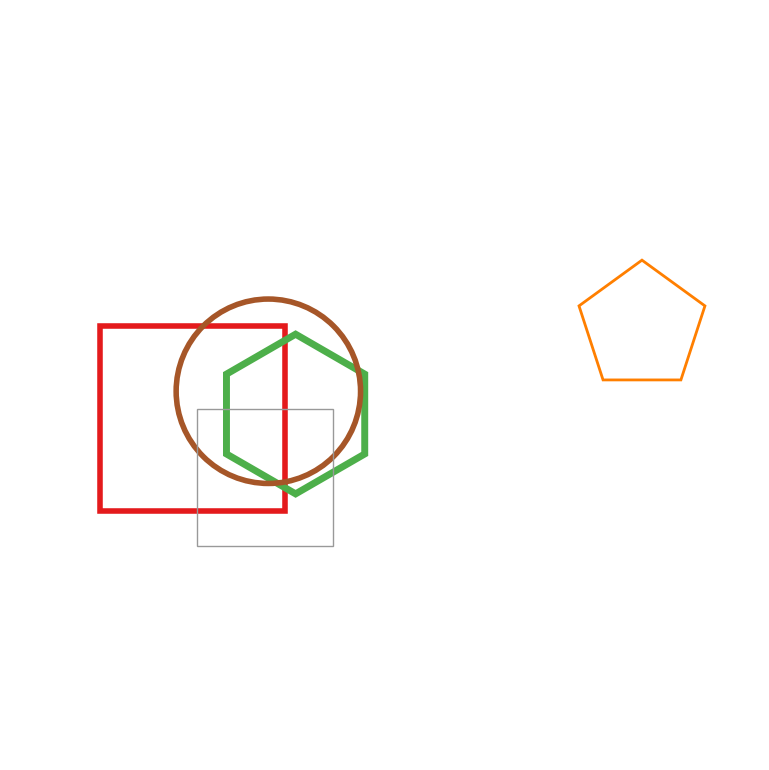[{"shape": "square", "thickness": 2, "radius": 0.6, "center": [0.25, 0.457]}, {"shape": "hexagon", "thickness": 2.5, "radius": 0.52, "center": [0.384, 0.462]}, {"shape": "pentagon", "thickness": 1, "radius": 0.43, "center": [0.834, 0.576]}, {"shape": "circle", "thickness": 2, "radius": 0.6, "center": [0.349, 0.492]}, {"shape": "square", "thickness": 0.5, "radius": 0.44, "center": [0.344, 0.38]}]